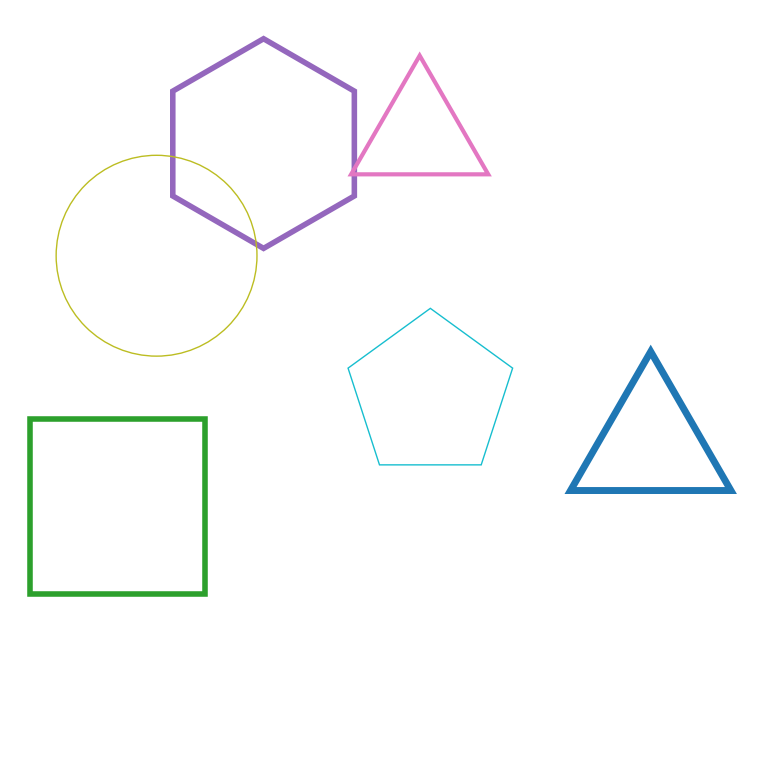[{"shape": "triangle", "thickness": 2.5, "radius": 0.6, "center": [0.845, 0.423]}, {"shape": "square", "thickness": 2, "radius": 0.57, "center": [0.153, 0.342]}, {"shape": "hexagon", "thickness": 2, "radius": 0.68, "center": [0.342, 0.814]}, {"shape": "triangle", "thickness": 1.5, "radius": 0.51, "center": [0.545, 0.825]}, {"shape": "circle", "thickness": 0.5, "radius": 0.65, "center": [0.203, 0.668]}, {"shape": "pentagon", "thickness": 0.5, "radius": 0.56, "center": [0.559, 0.487]}]